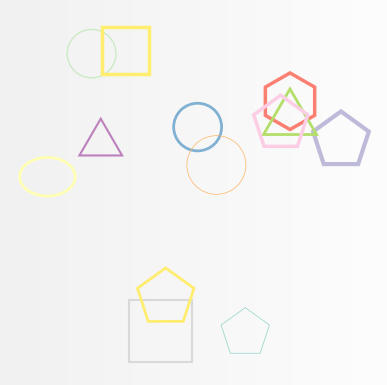[{"shape": "pentagon", "thickness": 0.5, "radius": 0.33, "center": [0.633, 0.135]}, {"shape": "oval", "thickness": 2, "radius": 0.36, "center": [0.122, 0.541]}, {"shape": "pentagon", "thickness": 3, "radius": 0.38, "center": [0.88, 0.635]}, {"shape": "hexagon", "thickness": 2.5, "radius": 0.37, "center": [0.748, 0.737]}, {"shape": "circle", "thickness": 2, "radius": 0.31, "center": [0.51, 0.67]}, {"shape": "circle", "thickness": 0.5, "radius": 0.38, "center": [0.558, 0.571]}, {"shape": "triangle", "thickness": 2, "radius": 0.39, "center": [0.748, 0.69]}, {"shape": "pentagon", "thickness": 2.5, "radius": 0.37, "center": [0.724, 0.679]}, {"shape": "square", "thickness": 1.5, "radius": 0.4, "center": [0.415, 0.139]}, {"shape": "triangle", "thickness": 1.5, "radius": 0.32, "center": [0.26, 0.628]}, {"shape": "circle", "thickness": 1, "radius": 0.31, "center": [0.236, 0.861]}, {"shape": "square", "thickness": 2.5, "radius": 0.3, "center": [0.325, 0.87]}, {"shape": "pentagon", "thickness": 2, "radius": 0.38, "center": [0.428, 0.227]}]